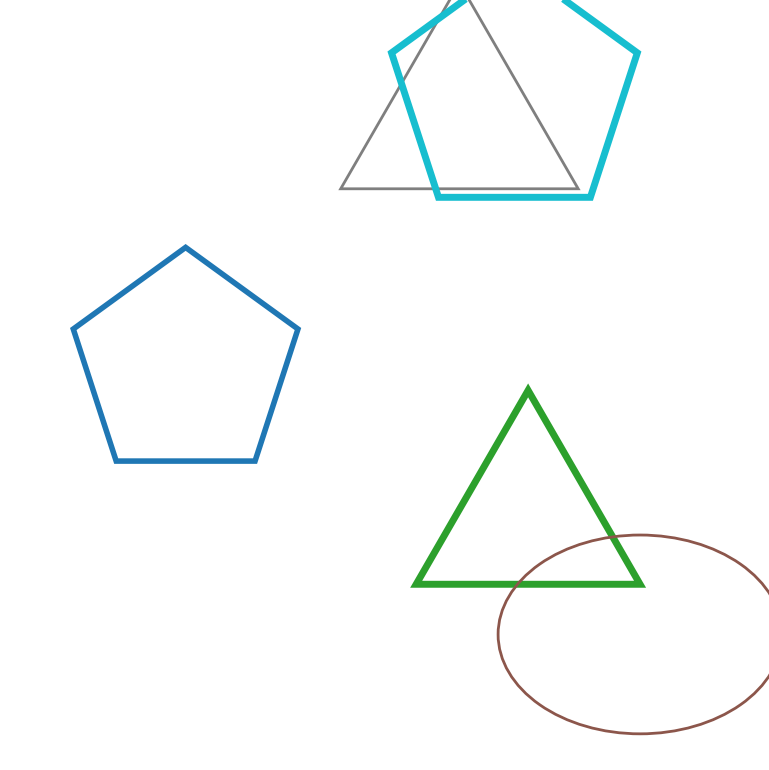[{"shape": "pentagon", "thickness": 2, "radius": 0.77, "center": [0.241, 0.525]}, {"shape": "triangle", "thickness": 2.5, "radius": 0.84, "center": [0.686, 0.325]}, {"shape": "oval", "thickness": 1, "radius": 0.92, "center": [0.831, 0.176]}, {"shape": "triangle", "thickness": 1, "radius": 0.89, "center": [0.597, 0.844]}, {"shape": "pentagon", "thickness": 2.5, "radius": 0.84, "center": [0.668, 0.88]}]